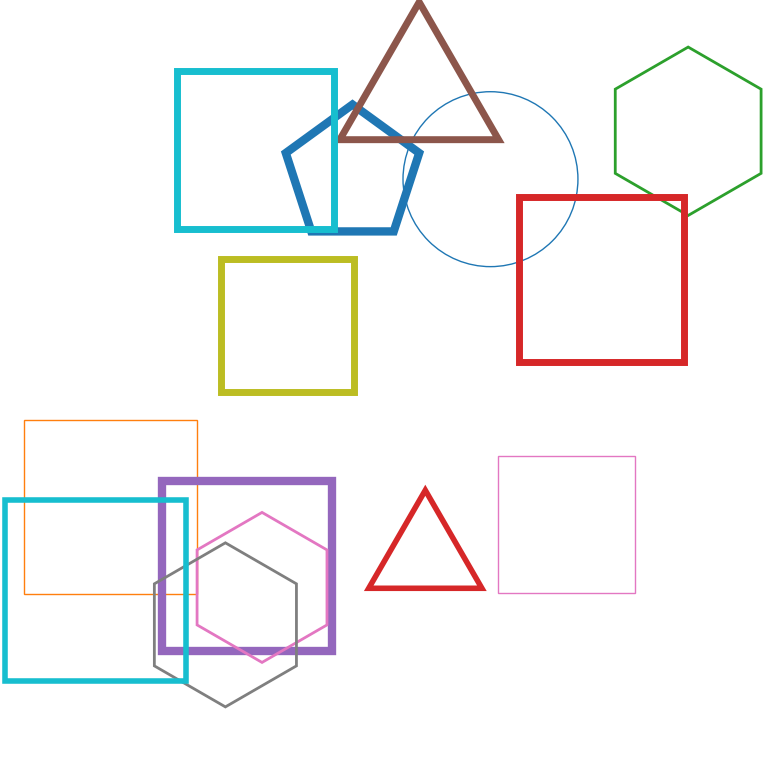[{"shape": "pentagon", "thickness": 3, "radius": 0.46, "center": [0.458, 0.773]}, {"shape": "circle", "thickness": 0.5, "radius": 0.57, "center": [0.637, 0.767]}, {"shape": "square", "thickness": 0.5, "radius": 0.56, "center": [0.144, 0.342]}, {"shape": "hexagon", "thickness": 1, "radius": 0.55, "center": [0.894, 0.83]}, {"shape": "square", "thickness": 2.5, "radius": 0.53, "center": [0.781, 0.637]}, {"shape": "triangle", "thickness": 2, "radius": 0.42, "center": [0.552, 0.278]}, {"shape": "square", "thickness": 3, "radius": 0.55, "center": [0.321, 0.265]}, {"shape": "triangle", "thickness": 2.5, "radius": 0.6, "center": [0.544, 0.878]}, {"shape": "square", "thickness": 0.5, "radius": 0.44, "center": [0.736, 0.319]}, {"shape": "hexagon", "thickness": 1, "radius": 0.49, "center": [0.34, 0.237]}, {"shape": "hexagon", "thickness": 1, "radius": 0.53, "center": [0.293, 0.189]}, {"shape": "square", "thickness": 2.5, "radius": 0.43, "center": [0.373, 0.577]}, {"shape": "square", "thickness": 2, "radius": 0.59, "center": [0.124, 0.233]}, {"shape": "square", "thickness": 2.5, "radius": 0.51, "center": [0.332, 0.805]}]